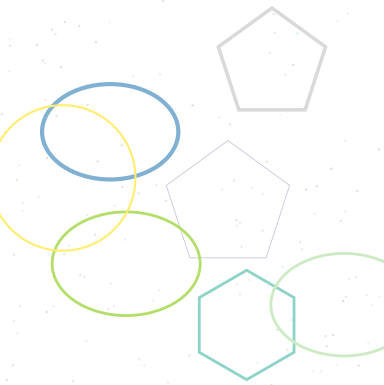[{"shape": "hexagon", "thickness": 2, "radius": 0.71, "center": [0.641, 0.156]}, {"shape": "pentagon", "thickness": 0.5, "radius": 0.84, "center": [0.592, 0.466]}, {"shape": "oval", "thickness": 3, "radius": 0.88, "center": [0.286, 0.658]}, {"shape": "oval", "thickness": 2, "radius": 0.96, "center": [0.328, 0.315]}, {"shape": "pentagon", "thickness": 2.5, "radius": 0.73, "center": [0.706, 0.833]}, {"shape": "oval", "thickness": 2, "radius": 0.95, "center": [0.894, 0.209]}, {"shape": "circle", "thickness": 1.5, "radius": 0.94, "center": [0.163, 0.538]}]